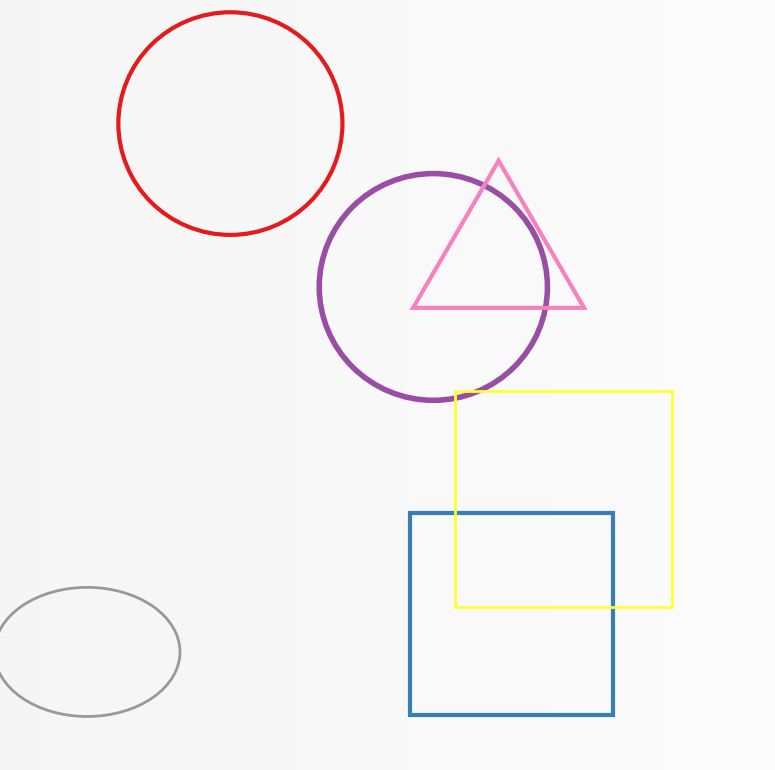[{"shape": "circle", "thickness": 1.5, "radius": 0.72, "center": [0.297, 0.84]}, {"shape": "square", "thickness": 1.5, "radius": 0.66, "center": [0.66, 0.202]}, {"shape": "circle", "thickness": 2, "radius": 0.74, "center": [0.559, 0.627]}, {"shape": "square", "thickness": 1, "radius": 0.7, "center": [0.727, 0.352]}, {"shape": "triangle", "thickness": 1.5, "radius": 0.64, "center": [0.643, 0.664]}, {"shape": "oval", "thickness": 1, "radius": 0.6, "center": [0.112, 0.153]}]